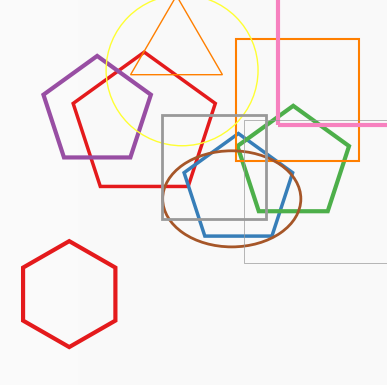[{"shape": "pentagon", "thickness": 2.5, "radius": 0.96, "center": [0.372, 0.672]}, {"shape": "hexagon", "thickness": 3, "radius": 0.69, "center": [0.179, 0.236]}, {"shape": "pentagon", "thickness": 2.5, "radius": 0.74, "center": [0.615, 0.506]}, {"shape": "pentagon", "thickness": 3, "radius": 0.76, "center": [0.757, 0.574]}, {"shape": "pentagon", "thickness": 3, "radius": 0.73, "center": [0.251, 0.709]}, {"shape": "square", "thickness": 1.5, "radius": 0.79, "center": [0.768, 0.739]}, {"shape": "triangle", "thickness": 1, "radius": 0.68, "center": [0.455, 0.874]}, {"shape": "circle", "thickness": 1, "radius": 0.98, "center": [0.47, 0.818]}, {"shape": "oval", "thickness": 2, "radius": 0.89, "center": [0.598, 0.484]}, {"shape": "square", "thickness": 3, "radius": 0.87, "center": [0.892, 0.848]}, {"shape": "square", "thickness": 0.5, "radius": 0.92, "center": [0.815, 0.503]}, {"shape": "square", "thickness": 2, "radius": 0.67, "center": [0.552, 0.567]}]